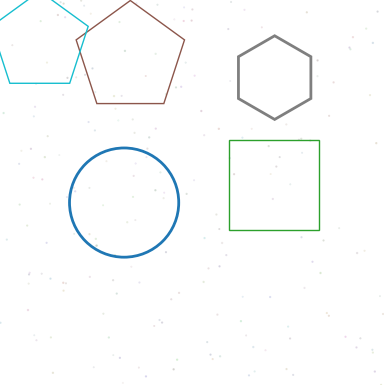[{"shape": "circle", "thickness": 2, "radius": 0.71, "center": [0.322, 0.474]}, {"shape": "square", "thickness": 1, "radius": 0.58, "center": [0.712, 0.519]}, {"shape": "pentagon", "thickness": 1, "radius": 0.74, "center": [0.339, 0.851]}, {"shape": "hexagon", "thickness": 2, "radius": 0.54, "center": [0.713, 0.798]}, {"shape": "pentagon", "thickness": 1, "radius": 0.66, "center": [0.103, 0.891]}]